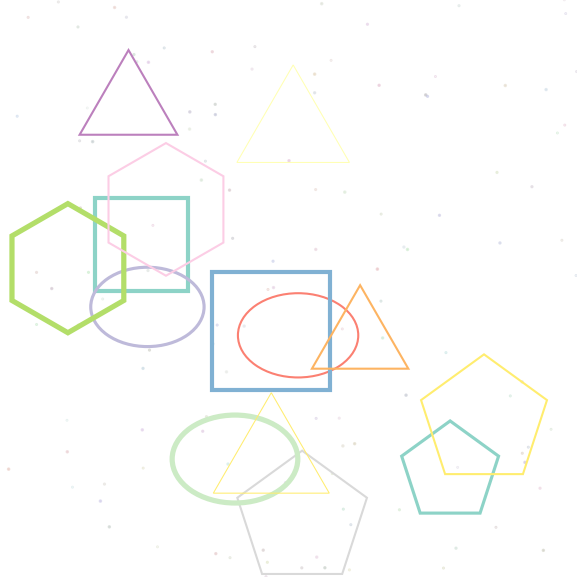[{"shape": "pentagon", "thickness": 1.5, "radius": 0.44, "center": [0.779, 0.182]}, {"shape": "square", "thickness": 2, "radius": 0.4, "center": [0.246, 0.576]}, {"shape": "triangle", "thickness": 0.5, "radius": 0.56, "center": [0.508, 0.774]}, {"shape": "oval", "thickness": 1.5, "radius": 0.49, "center": [0.255, 0.468]}, {"shape": "oval", "thickness": 1, "radius": 0.52, "center": [0.516, 0.418]}, {"shape": "square", "thickness": 2, "radius": 0.51, "center": [0.47, 0.426]}, {"shape": "triangle", "thickness": 1, "radius": 0.48, "center": [0.624, 0.409]}, {"shape": "hexagon", "thickness": 2.5, "radius": 0.56, "center": [0.118, 0.535]}, {"shape": "hexagon", "thickness": 1, "radius": 0.57, "center": [0.287, 0.637]}, {"shape": "pentagon", "thickness": 1, "radius": 0.59, "center": [0.523, 0.101]}, {"shape": "triangle", "thickness": 1, "radius": 0.49, "center": [0.223, 0.815]}, {"shape": "oval", "thickness": 2.5, "radius": 0.54, "center": [0.407, 0.204]}, {"shape": "triangle", "thickness": 0.5, "radius": 0.58, "center": [0.47, 0.203]}, {"shape": "pentagon", "thickness": 1, "radius": 0.57, "center": [0.838, 0.271]}]